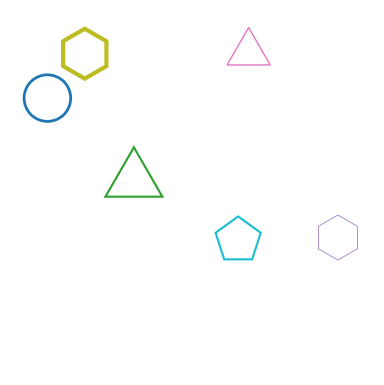[{"shape": "circle", "thickness": 2, "radius": 0.3, "center": [0.123, 0.745]}, {"shape": "triangle", "thickness": 1.5, "radius": 0.43, "center": [0.348, 0.532]}, {"shape": "hexagon", "thickness": 0.5, "radius": 0.29, "center": [0.878, 0.383]}, {"shape": "triangle", "thickness": 1, "radius": 0.32, "center": [0.646, 0.864]}, {"shape": "hexagon", "thickness": 3, "radius": 0.32, "center": [0.22, 0.861]}, {"shape": "pentagon", "thickness": 1.5, "radius": 0.31, "center": [0.619, 0.376]}]